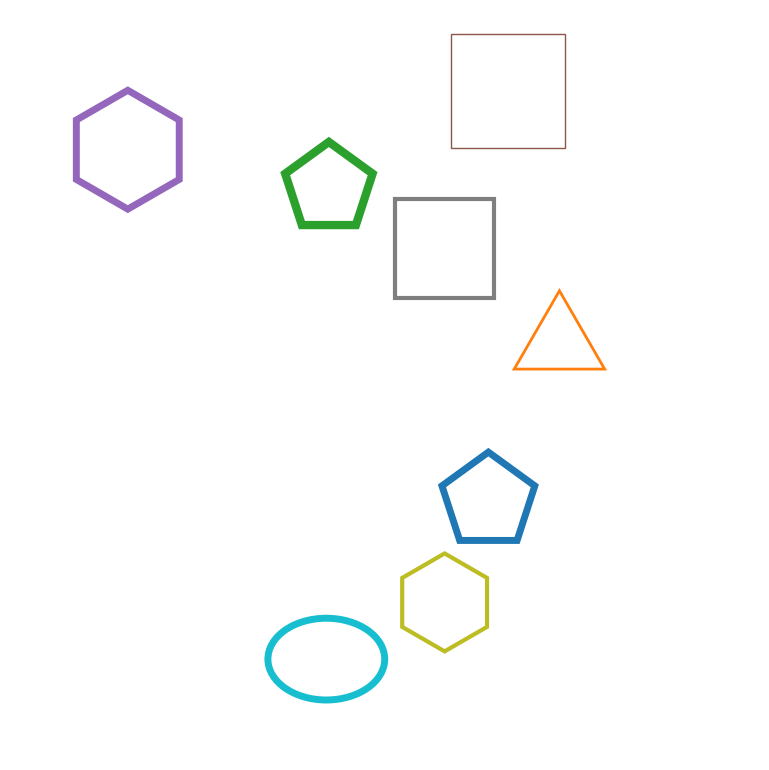[{"shape": "pentagon", "thickness": 2.5, "radius": 0.32, "center": [0.634, 0.349]}, {"shape": "triangle", "thickness": 1, "radius": 0.34, "center": [0.727, 0.555]}, {"shape": "pentagon", "thickness": 3, "radius": 0.3, "center": [0.427, 0.756]}, {"shape": "hexagon", "thickness": 2.5, "radius": 0.39, "center": [0.166, 0.806]}, {"shape": "square", "thickness": 0.5, "radius": 0.37, "center": [0.66, 0.882]}, {"shape": "square", "thickness": 1.5, "radius": 0.32, "center": [0.577, 0.677]}, {"shape": "hexagon", "thickness": 1.5, "radius": 0.32, "center": [0.577, 0.218]}, {"shape": "oval", "thickness": 2.5, "radius": 0.38, "center": [0.424, 0.144]}]